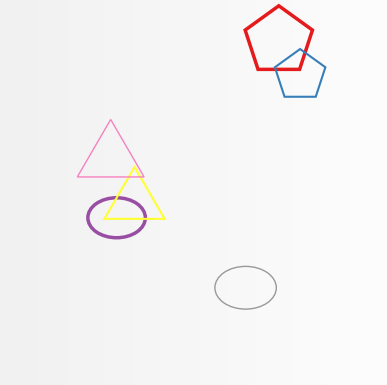[{"shape": "pentagon", "thickness": 2.5, "radius": 0.46, "center": [0.72, 0.894]}, {"shape": "pentagon", "thickness": 1.5, "radius": 0.34, "center": [0.775, 0.804]}, {"shape": "oval", "thickness": 2.5, "radius": 0.37, "center": [0.301, 0.434]}, {"shape": "triangle", "thickness": 1.5, "radius": 0.45, "center": [0.347, 0.476]}, {"shape": "triangle", "thickness": 1, "radius": 0.5, "center": [0.286, 0.59]}, {"shape": "oval", "thickness": 1, "radius": 0.4, "center": [0.634, 0.253]}]